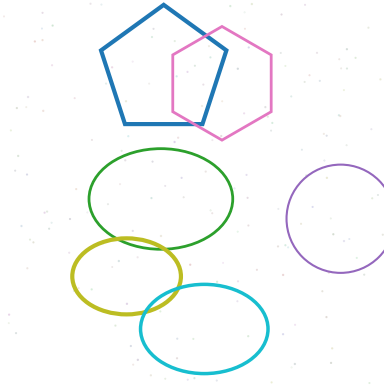[{"shape": "pentagon", "thickness": 3, "radius": 0.86, "center": [0.425, 0.816]}, {"shape": "oval", "thickness": 2, "radius": 0.93, "center": [0.418, 0.483]}, {"shape": "circle", "thickness": 1.5, "radius": 0.7, "center": [0.885, 0.432]}, {"shape": "hexagon", "thickness": 2, "radius": 0.74, "center": [0.577, 0.784]}, {"shape": "oval", "thickness": 3, "radius": 0.71, "center": [0.329, 0.282]}, {"shape": "oval", "thickness": 2.5, "radius": 0.83, "center": [0.531, 0.146]}]